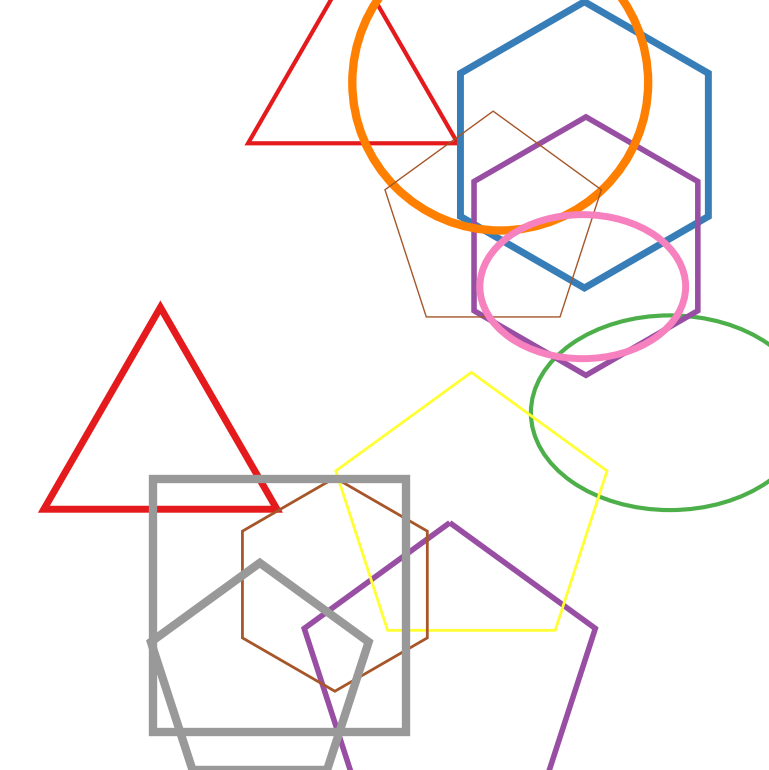[{"shape": "triangle", "thickness": 2.5, "radius": 0.87, "center": [0.208, 0.426]}, {"shape": "triangle", "thickness": 1.5, "radius": 0.79, "center": [0.458, 0.893]}, {"shape": "hexagon", "thickness": 2.5, "radius": 0.93, "center": [0.759, 0.812]}, {"shape": "oval", "thickness": 1.5, "radius": 0.9, "center": [0.87, 0.464]}, {"shape": "hexagon", "thickness": 2, "radius": 0.84, "center": [0.761, 0.68]}, {"shape": "pentagon", "thickness": 2, "radius": 0.99, "center": [0.584, 0.122]}, {"shape": "circle", "thickness": 3, "radius": 0.96, "center": [0.65, 0.893]}, {"shape": "pentagon", "thickness": 1, "radius": 0.93, "center": [0.612, 0.331]}, {"shape": "hexagon", "thickness": 1, "radius": 0.69, "center": [0.435, 0.241]}, {"shape": "pentagon", "thickness": 0.5, "radius": 0.74, "center": [0.64, 0.708]}, {"shape": "oval", "thickness": 2.5, "radius": 0.67, "center": [0.757, 0.628]}, {"shape": "pentagon", "thickness": 3, "radius": 0.74, "center": [0.337, 0.12]}, {"shape": "square", "thickness": 3, "radius": 0.82, "center": [0.363, 0.213]}]